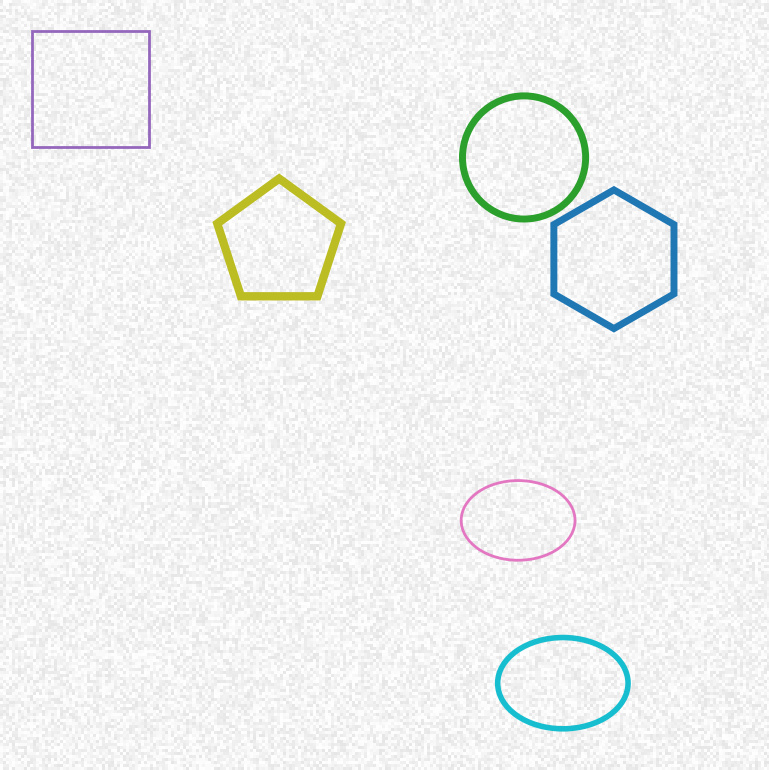[{"shape": "hexagon", "thickness": 2.5, "radius": 0.45, "center": [0.797, 0.663]}, {"shape": "circle", "thickness": 2.5, "radius": 0.4, "center": [0.681, 0.796]}, {"shape": "square", "thickness": 1, "radius": 0.38, "center": [0.117, 0.885]}, {"shape": "oval", "thickness": 1, "radius": 0.37, "center": [0.673, 0.324]}, {"shape": "pentagon", "thickness": 3, "radius": 0.42, "center": [0.363, 0.684]}, {"shape": "oval", "thickness": 2, "radius": 0.42, "center": [0.731, 0.113]}]